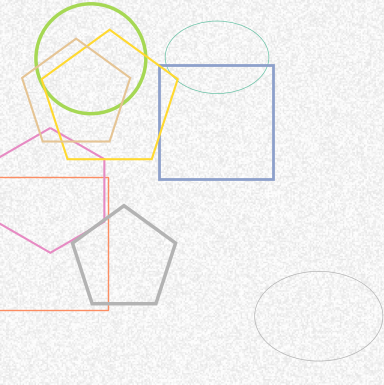[{"shape": "oval", "thickness": 0.5, "radius": 0.67, "center": [0.564, 0.851]}, {"shape": "square", "thickness": 1, "radius": 0.86, "center": [0.109, 0.368]}, {"shape": "square", "thickness": 2, "radius": 0.74, "center": [0.561, 0.682]}, {"shape": "hexagon", "thickness": 1.5, "radius": 0.81, "center": [0.131, 0.506]}, {"shape": "circle", "thickness": 2.5, "radius": 0.71, "center": [0.236, 0.847]}, {"shape": "pentagon", "thickness": 1.5, "radius": 0.93, "center": [0.285, 0.737]}, {"shape": "pentagon", "thickness": 1.5, "radius": 0.74, "center": [0.198, 0.752]}, {"shape": "oval", "thickness": 0.5, "radius": 0.83, "center": [0.828, 0.179]}, {"shape": "pentagon", "thickness": 2.5, "radius": 0.7, "center": [0.322, 0.325]}]